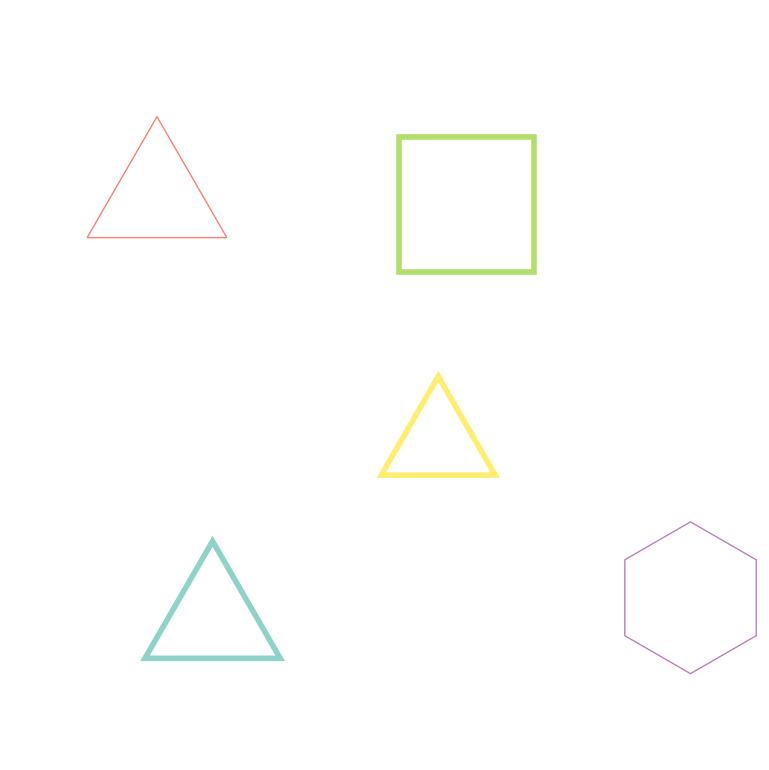[{"shape": "triangle", "thickness": 2, "radius": 0.51, "center": [0.276, 0.196]}, {"shape": "triangle", "thickness": 0.5, "radius": 0.52, "center": [0.204, 0.744]}, {"shape": "square", "thickness": 2, "radius": 0.44, "center": [0.606, 0.735]}, {"shape": "hexagon", "thickness": 0.5, "radius": 0.49, "center": [0.897, 0.224]}, {"shape": "triangle", "thickness": 2, "radius": 0.43, "center": [0.569, 0.426]}]